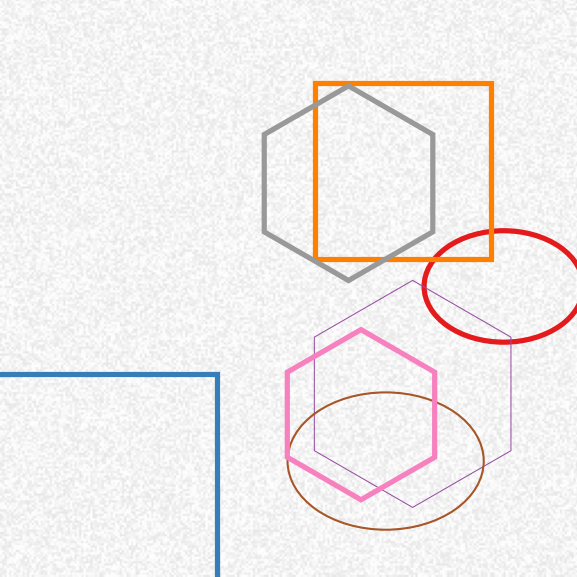[{"shape": "oval", "thickness": 2.5, "radius": 0.69, "center": [0.872, 0.503]}, {"shape": "square", "thickness": 2.5, "radius": 0.97, "center": [0.181, 0.157]}, {"shape": "hexagon", "thickness": 0.5, "radius": 0.98, "center": [0.715, 0.317]}, {"shape": "square", "thickness": 2.5, "radius": 0.76, "center": [0.697, 0.703]}, {"shape": "oval", "thickness": 1, "radius": 0.85, "center": [0.668, 0.201]}, {"shape": "hexagon", "thickness": 2.5, "radius": 0.74, "center": [0.625, 0.281]}, {"shape": "hexagon", "thickness": 2.5, "radius": 0.84, "center": [0.604, 0.682]}]